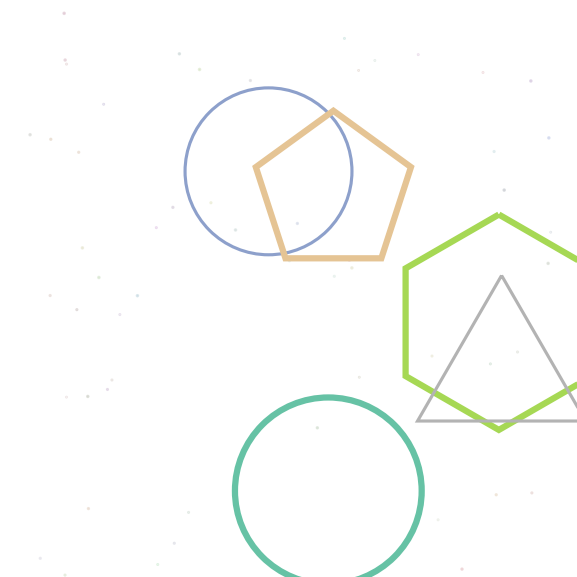[{"shape": "circle", "thickness": 3, "radius": 0.81, "center": [0.569, 0.149]}, {"shape": "circle", "thickness": 1.5, "radius": 0.72, "center": [0.465, 0.702]}, {"shape": "hexagon", "thickness": 3, "radius": 0.93, "center": [0.864, 0.441]}, {"shape": "pentagon", "thickness": 3, "radius": 0.71, "center": [0.577, 0.666]}, {"shape": "triangle", "thickness": 1.5, "radius": 0.84, "center": [0.869, 0.354]}]